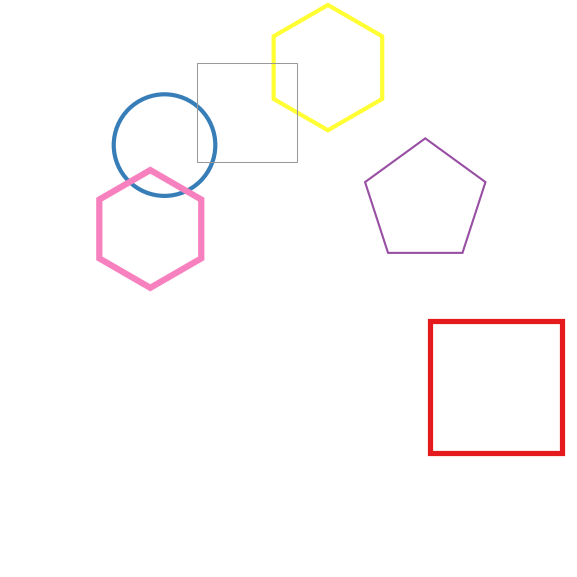[{"shape": "square", "thickness": 2.5, "radius": 0.57, "center": [0.859, 0.33]}, {"shape": "circle", "thickness": 2, "radius": 0.44, "center": [0.285, 0.748]}, {"shape": "pentagon", "thickness": 1, "radius": 0.55, "center": [0.736, 0.65]}, {"shape": "hexagon", "thickness": 2, "radius": 0.54, "center": [0.568, 0.882]}, {"shape": "hexagon", "thickness": 3, "radius": 0.51, "center": [0.26, 0.603]}, {"shape": "square", "thickness": 0.5, "radius": 0.43, "center": [0.428, 0.804]}]